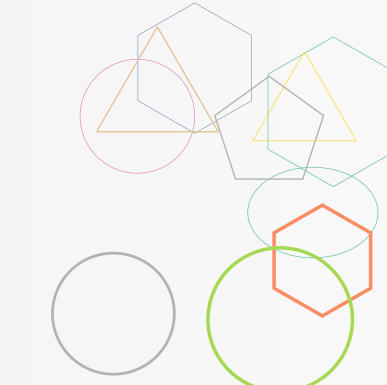[{"shape": "oval", "thickness": 0.5, "radius": 0.84, "center": [0.807, 0.448]}, {"shape": "hexagon", "thickness": 0.5, "radius": 0.97, "center": [0.86, 0.71]}, {"shape": "hexagon", "thickness": 2.5, "radius": 0.72, "center": [0.832, 0.323]}, {"shape": "hexagon", "thickness": 0.5, "radius": 0.85, "center": [0.502, 0.823]}, {"shape": "circle", "thickness": 0.5, "radius": 0.74, "center": [0.355, 0.698]}, {"shape": "circle", "thickness": 2.5, "radius": 0.93, "center": [0.723, 0.17]}, {"shape": "triangle", "thickness": 0.5, "radius": 0.77, "center": [0.786, 0.712]}, {"shape": "triangle", "thickness": 1, "radius": 0.91, "center": [0.406, 0.749]}, {"shape": "pentagon", "thickness": 1, "radius": 0.74, "center": [0.695, 0.654]}, {"shape": "circle", "thickness": 2, "radius": 0.79, "center": [0.293, 0.185]}]